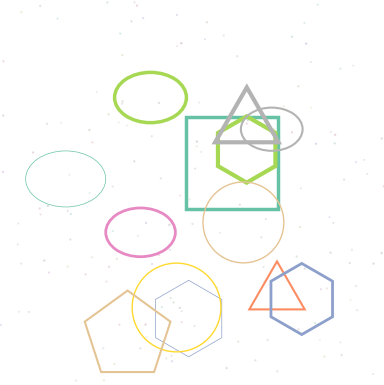[{"shape": "oval", "thickness": 0.5, "radius": 0.52, "center": [0.171, 0.535]}, {"shape": "square", "thickness": 2.5, "radius": 0.59, "center": [0.603, 0.576]}, {"shape": "triangle", "thickness": 1.5, "radius": 0.42, "center": [0.719, 0.238]}, {"shape": "hexagon", "thickness": 2, "radius": 0.46, "center": [0.784, 0.223]}, {"shape": "hexagon", "thickness": 0.5, "radius": 0.5, "center": [0.49, 0.173]}, {"shape": "oval", "thickness": 2, "radius": 0.45, "center": [0.365, 0.397]}, {"shape": "hexagon", "thickness": 3, "radius": 0.43, "center": [0.641, 0.612]}, {"shape": "oval", "thickness": 2.5, "radius": 0.47, "center": [0.391, 0.747]}, {"shape": "circle", "thickness": 1, "radius": 0.58, "center": [0.459, 0.201]}, {"shape": "circle", "thickness": 1, "radius": 0.53, "center": [0.632, 0.422]}, {"shape": "pentagon", "thickness": 1.5, "radius": 0.59, "center": [0.331, 0.128]}, {"shape": "oval", "thickness": 1.5, "radius": 0.4, "center": [0.706, 0.664]}, {"shape": "triangle", "thickness": 3, "radius": 0.48, "center": [0.641, 0.678]}]